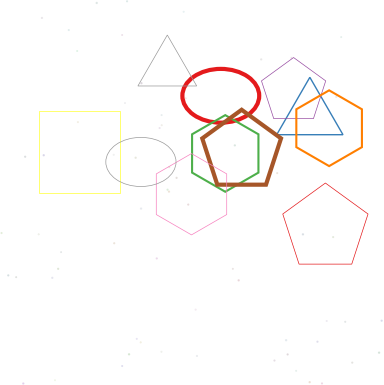[{"shape": "oval", "thickness": 3, "radius": 0.5, "center": [0.574, 0.751]}, {"shape": "pentagon", "thickness": 0.5, "radius": 0.58, "center": [0.845, 0.408]}, {"shape": "triangle", "thickness": 1, "radius": 0.5, "center": [0.805, 0.7]}, {"shape": "hexagon", "thickness": 1.5, "radius": 0.5, "center": [0.585, 0.601]}, {"shape": "pentagon", "thickness": 0.5, "radius": 0.44, "center": [0.763, 0.763]}, {"shape": "hexagon", "thickness": 1.5, "radius": 0.49, "center": [0.855, 0.667]}, {"shape": "square", "thickness": 0.5, "radius": 0.53, "center": [0.206, 0.605]}, {"shape": "pentagon", "thickness": 3, "radius": 0.54, "center": [0.628, 0.607]}, {"shape": "hexagon", "thickness": 0.5, "radius": 0.53, "center": [0.497, 0.496]}, {"shape": "oval", "thickness": 0.5, "radius": 0.46, "center": [0.366, 0.579]}, {"shape": "triangle", "thickness": 0.5, "radius": 0.44, "center": [0.435, 0.821]}]